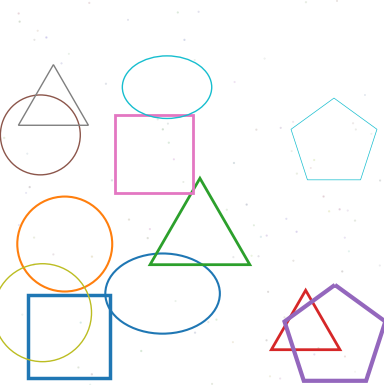[{"shape": "oval", "thickness": 1.5, "radius": 0.74, "center": [0.422, 0.237]}, {"shape": "square", "thickness": 2.5, "radius": 0.54, "center": [0.179, 0.125]}, {"shape": "circle", "thickness": 1.5, "radius": 0.62, "center": [0.168, 0.366]}, {"shape": "triangle", "thickness": 2, "radius": 0.75, "center": [0.519, 0.387]}, {"shape": "triangle", "thickness": 2, "radius": 0.51, "center": [0.794, 0.143]}, {"shape": "pentagon", "thickness": 3, "radius": 0.69, "center": [0.87, 0.122]}, {"shape": "circle", "thickness": 1, "radius": 0.52, "center": [0.105, 0.65]}, {"shape": "square", "thickness": 2, "radius": 0.5, "center": [0.4, 0.6]}, {"shape": "triangle", "thickness": 1, "radius": 0.52, "center": [0.139, 0.727]}, {"shape": "circle", "thickness": 1, "radius": 0.64, "center": [0.111, 0.188]}, {"shape": "oval", "thickness": 1, "radius": 0.58, "center": [0.434, 0.774]}, {"shape": "pentagon", "thickness": 0.5, "radius": 0.59, "center": [0.868, 0.628]}]